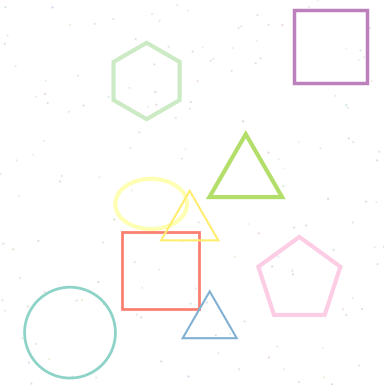[{"shape": "circle", "thickness": 2, "radius": 0.59, "center": [0.182, 0.136]}, {"shape": "oval", "thickness": 3, "radius": 0.47, "center": [0.393, 0.47]}, {"shape": "square", "thickness": 2, "radius": 0.5, "center": [0.417, 0.298]}, {"shape": "triangle", "thickness": 1.5, "radius": 0.41, "center": [0.545, 0.162]}, {"shape": "triangle", "thickness": 3, "radius": 0.54, "center": [0.638, 0.543]}, {"shape": "pentagon", "thickness": 3, "radius": 0.56, "center": [0.778, 0.273]}, {"shape": "square", "thickness": 2.5, "radius": 0.47, "center": [0.86, 0.879]}, {"shape": "hexagon", "thickness": 3, "radius": 0.5, "center": [0.381, 0.79]}, {"shape": "triangle", "thickness": 1.5, "radius": 0.43, "center": [0.493, 0.419]}]